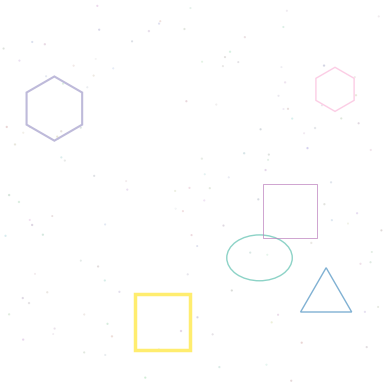[{"shape": "oval", "thickness": 1, "radius": 0.43, "center": [0.674, 0.33]}, {"shape": "hexagon", "thickness": 1.5, "radius": 0.42, "center": [0.141, 0.718]}, {"shape": "triangle", "thickness": 1, "radius": 0.38, "center": [0.847, 0.228]}, {"shape": "hexagon", "thickness": 1, "radius": 0.29, "center": [0.87, 0.768]}, {"shape": "square", "thickness": 0.5, "radius": 0.35, "center": [0.753, 0.452]}, {"shape": "square", "thickness": 2.5, "radius": 0.36, "center": [0.421, 0.164]}]